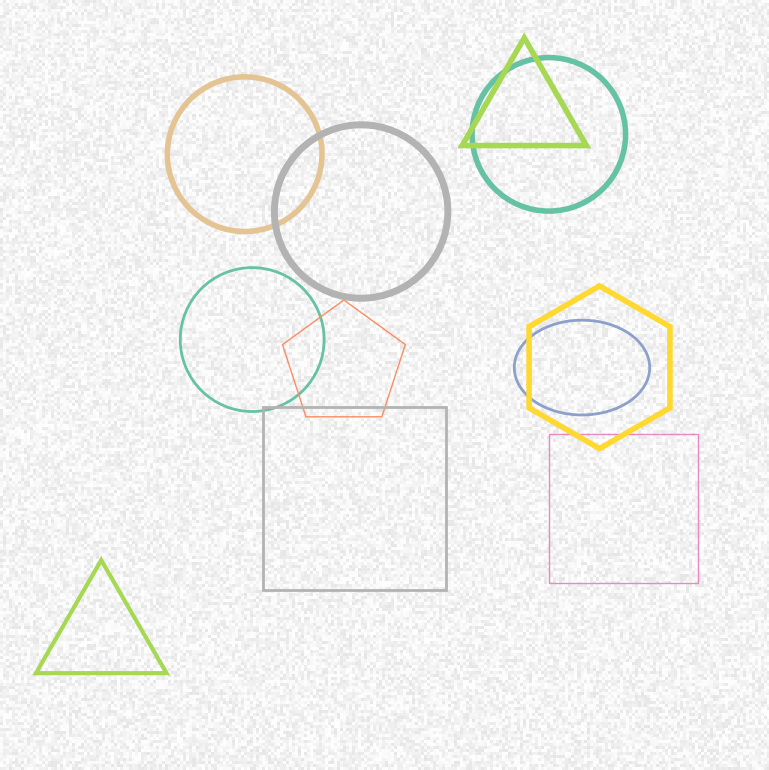[{"shape": "circle", "thickness": 2, "radius": 0.5, "center": [0.713, 0.826]}, {"shape": "circle", "thickness": 1, "radius": 0.47, "center": [0.328, 0.559]}, {"shape": "pentagon", "thickness": 0.5, "radius": 0.42, "center": [0.447, 0.527]}, {"shape": "oval", "thickness": 1, "radius": 0.44, "center": [0.756, 0.523]}, {"shape": "square", "thickness": 0.5, "radius": 0.48, "center": [0.81, 0.34]}, {"shape": "triangle", "thickness": 2, "radius": 0.47, "center": [0.681, 0.858]}, {"shape": "triangle", "thickness": 1.5, "radius": 0.49, "center": [0.131, 0.175]}, {"shape": "hexagon", "thickness": 2, "radius": 0.53, "center": [0.779, 0.523]}, {"shape": "circle", "thickness": 2, "radius": 0.5, "center": [0.318, 0.8]}, {"shape": "circle", "thickness": 2.5, "radius": 0.56, "center": [0.469, 0.725]}, {"shape": "square", "thickness": 1, "radius": 0.59, "center": [0.46, 0.353]}]